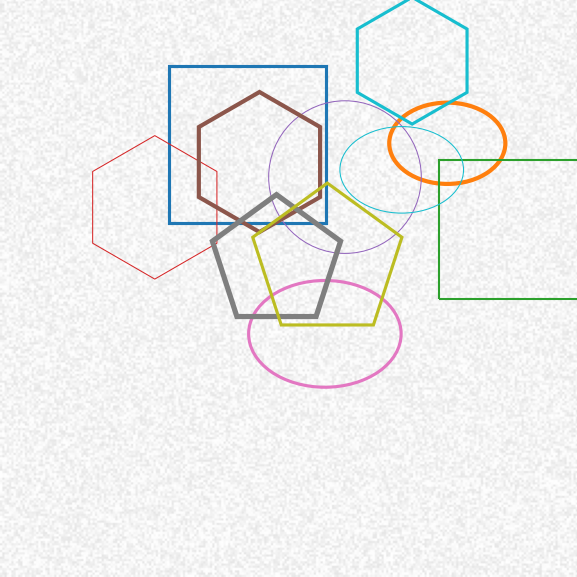[{"shape": "square", "thickness": 1.5, "radius": 0.68, "center": [0.428, 0.748]}, {"shape": "oval", "thickness": 2, "radius": 0.5, "center": [0.775, 0.751]}, {"shape": "square", "thickness": 1, "radius": 0.6, "center": [0.881, 0.601]}, {"shape": "hexagon", "thickness": 0.5, "radius": 0.62, "center": [0.268, 0.64]}, {"shape": "circle", "thickness": 0.5, "radius": 0.66, "center": [0.597, 0.692]}, {"shape": "hexagon", "thickness": 2, "radius": 0.61, "center": [0.449, 0.719]}, {"shape": "oval", "thickness": 1.5, "radius": 0.66, "center": [0.563, 0.421]}, {"shape": "pentagon", "thickness": 2.5, "radius": 0.58, "center": [0.479, 0.545]}, {"shape": "pentagon", "thickness": 1.5, "radius": 0.68, "center": [0.567, 0.546]}, {"shape": "hexagon", "thickness": 1.5, "radius": 0.55, "center": [0.714, 0.894]}, {"shape": "oval", "thickness": 0.5, "radius": 0.54, "center": [0.696, 0.705]}]